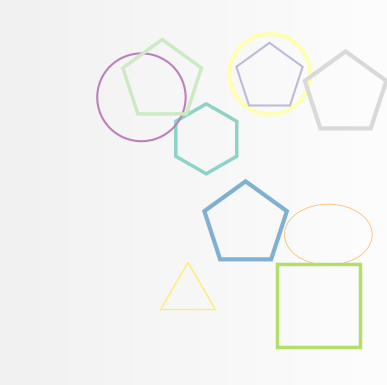[{"shape": "hexagon", "thickness": 2.5, "radius": 0.45, "center": [0.532, 0.639]}, {"shape": "circle", "thickness": 3, "radius": 0.52, "center": [0.696, 0.808]}, {"shape": "pentagon", "thickness": 1.5, "radius": 0.45, "center": [0.695, 0.799]}, {"shape": "pentagon", "thickness": 3, "radius": 0.56, "center": [0.634, 0.417]}, {"shape": "oval", "thickness": 0.5, "radius": 0.57, "center": [0.847, 0.391]}, {"shape": "square", "thickness": 2.5, "radius": 0.54, "center": [0.821, 0.206]}, {"shape": "pentagon", "thickness": 3, "radius": 0.55, "center": [0.892, 0.756]}, {"shape": "circle", "thickness": 1.5, "radius": 0.57, "center": [0.365, 0.747]}, {"shape": "pentagon", "thickness": 2.5, "radius": 0.53, "center": [0.418, 0.791]}, {"shape": "triangle", "thickness": 1, "radius": 0.41, "center": [0.485, 0.237]}]